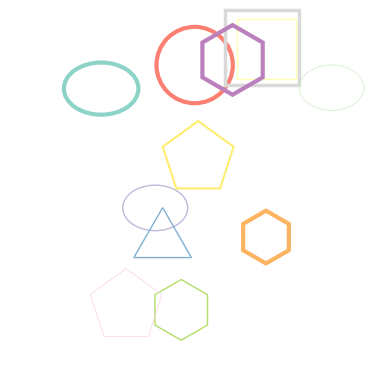[{"shape": "oval", "thickness": 3, "radius": 0.48, "center": [0.263, 0.77]}, {"shape": "square", "thickness": 1, "radius": 0.39, "center": [0.692, 0.872]}, {"shape": "oval", "thickness": 1, "radius": 0.42, "center": [0.403, 0.46]}, {"shape": "circle", "thickness": 3, "radius": 0.5, "center": [0.506, 0.831]}, {"shape": "triangle", "thickness": 1, "radius": 0.43, "center": [0.422, 0.374]}, {"shape": "hexagon", "thickness": 3, "radius": 0.34, "center": [0.691, 0.384]}, {"shape": "hexagon", "thickness": 1, "radius": 0.39, "center": [0.471, 0.195]}, {"shape": "pentagon", "thickness": 0.5, "radius": 0.49, "center": [0.327, 0.205]}, {"shape": "square", "thickness": 2.5, "radius": 0.48, "center": [0.68, 0.877]}, {"shape": "hexagon", "thickness": 3, "radius": 0.45, "center": [0.604, 0.844]}, {"shape": "oval", "thickness": 0.5, "radius": 0.42, "center": [0.861, 0.772]}, {"shape": "pentagon", "thickness": 1.5, "radius": 0.48, "center": [0.515, 0.589]}]